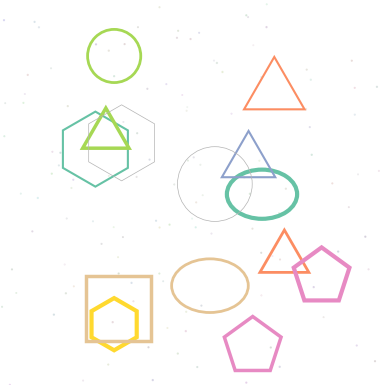[{"shape": "oval", "thickness": 3, "radius": 0.46, "center": [0.681, 0.496]}, {"shape": "hexagon", "thickness": 1.5, "radius": 0.49, "center": [0.248, 0.613]}, {"shape": "triangle", "thickness": 2, "radius": 0.37, "center": [0.739, 0.329]}, {"shape": "triangle", "thickness": 1.5, "radius": 0.45, "center": [0.712, 0.761]}, {"shape": "triangle", "thickness": 1.5, "radius": 0.4, "center": [0.646, 0.58]}, {"shape": "pentagon", "thickness": 3, "radius": 0.38, "center": [0.835, 0.281]}, {"shape": "pentagon", "thickness": 2.5, "radius": 0.39, "center": [0.656, 0.1]}, {"shape": "circle", "thickness": 2, "radius": 0.35, "center": [0.297, 0.855]}, {"shape": "triangle", "thickness": 2.5, "radius": 0.35, "center": [0.275, 0.65]}, {"shape": "hexagon", "thickness": 3, "radius": 0.34, "center": [0.296, 0.158]}, {"shape": "oval", "thickness": 2, "radius": 0.5, "center": [0.545, 0.258]}, {"shape": "square", "thickness": 2.5, "radius": 0.42, "center": [0.307, 0.198]}, {"shape": "hexagon", "thickness": 0.5, "radius": 0.49, "center": [0.316, 0.629]}, {"shape": "circle", "thickness": 0.5, "radius": 0.49, "center": [0.558, 0.522]}]